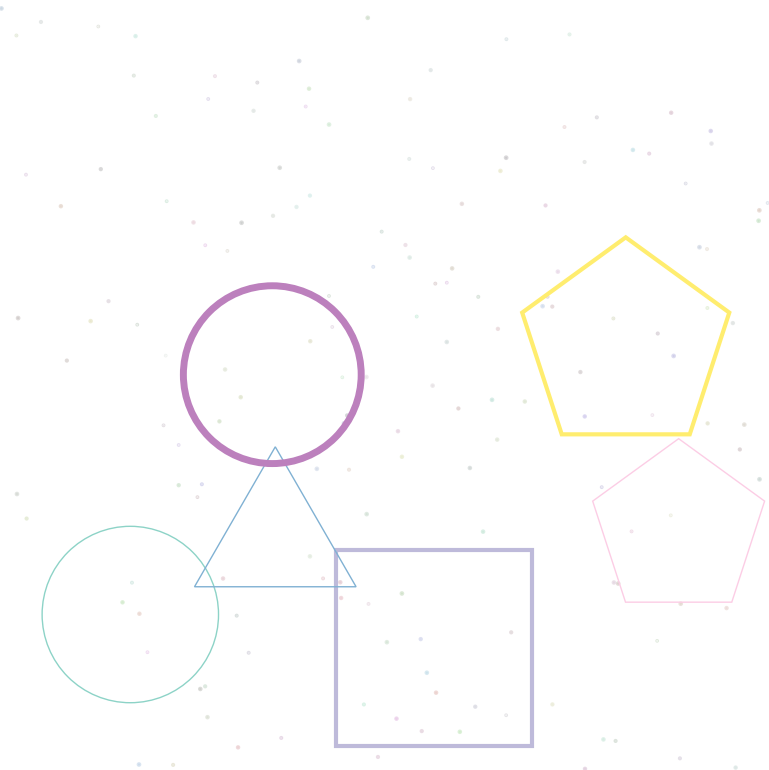[{"shape": "circle", "thickness": 0.5, "radius": 0.57, "center": [0.169, 0.202]}, {"shape": "square", "thickness": 1.5, "radius": 0.64, "center": [0.564, 0.159]}, {"shape": "triangle", "thickness": 0.5, "radius": 0.61, "center": [0.358, 0.299]}, {"shape": "pentagon", "thickness": 0.5, "radius": 0.59, "center": [0.881, 0.313]}, {"shape": "circle", "thickness": 2.5, "radius": 0.58, "center": [0.354, 0.513]}, {"shape": "pentagon", "thickness": 1.5, "radius": 0.71, "center": [0.813, 0.55]}]